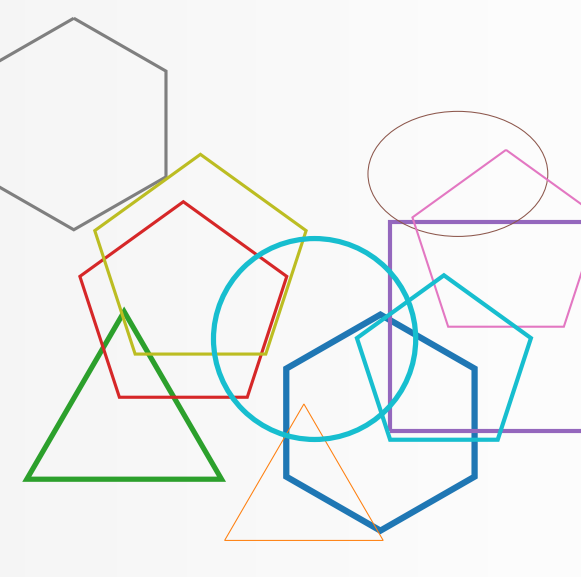[{"shape": "hexagon", "thickness": 3, "radius": 0.94, "center": [0.655, 0.267]}, {"shape": "triangle", "thickness": 0.5, "radius": 0.79, "center": [0.523, 0.142]}, {"shape": "triangle", "thickness": 2.5, "radius": 0.97, "center": [0.214, 0.266]}, {"shape": "pentagon", "thickness": 1.5, "radius": 0.94, "center": [0.315, 0.463]}, {"shape": "square", "thickness": 2, "radius": 0.9, "center": [0.852, 0.434]}, {"shape": "oval", "thickness": 0.5, "radius": 0.77, "center": [0.788, 0.698]}, {"shape": "pentagon", "thickness": 1, "radius": 0.85, "center": [0.871, 0.57]}, {"shape": "hexagon", "thickness": 1.5, "radius": 0.92, "center": [0.127, 0.784]}, {"shape": "pentagon", "thickness": 1.5, "radius": 0.96, "center": [0.345, 0.541]}, {"shape": "pentagon", "thickness": 2, "radius": 0.79, "center": [0.764, 0.365]}, {"shape": "circle", "thickness": 2.5, "radius": 0.87, "center": [0.541, 0.412]}]